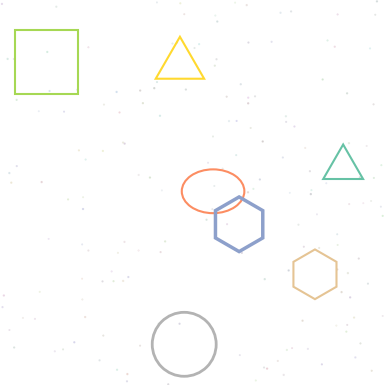[{"shape": "triangle", "thickness": 1.5, "radius": 0.3, "center": [0.891, 0.565]}, {"shape": "oval", "thickness": 1.5, "radius": 0.41, "center": [0.553, 0.503]}, {"shape": "hexagon", "thickness": 2.5, "radius": 0.35, "center": [0.621, 0.417]}, {"shape": "square", "thickness": 1.5, "radius": 0.41, "center": [0.12, 0.84]}, {"shape": "triangle", "thickness": 1.5, "radius": 0.36, "center": [0.467, 0.832]}, {"shape": "hexagon", "thickness": 1.5, "radius": 0.32, "center": [0.818, 0.288]}, {"shape": "circle", "thickness": 2, "radius": 0.42, "center": [0.478, 0.106]}]